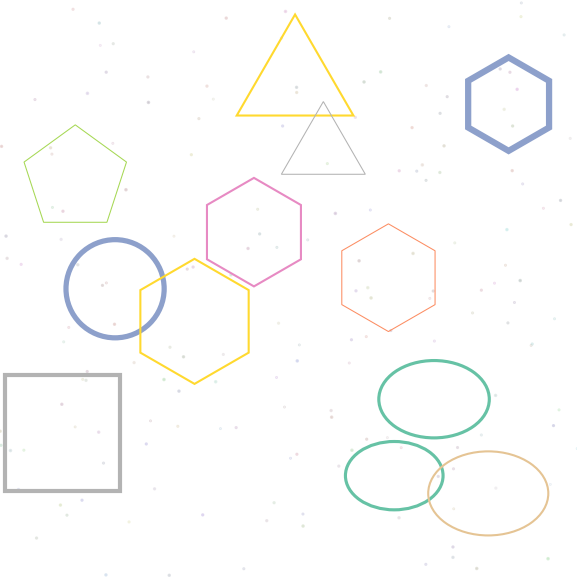[{"shape": "oval", "thickness": 1.5, "radius": 0.42, "center": [0.683, 0.175]}, {"shape": "oval", "thickness": 1.5, "radius": 0.48, "center": [0.752, 0.308]}, {"shape": "hexagon", "thickness": 0.5, "radius": 0.47, "center": [0.673, 0.518]}, {"shape": "hexagon", "thickness": 3, "radius": 0.4, "center": [0.881, 0.819]}, {"shape": "circle", "thickness": 2.5, "radius": 0.42, "center": [0.199, 0.499]}, {"shape": "hexagon", "thickness": 1, "radius": 0.47, "center": [0.44, 0.597]}, {"shape": "pentagon", "thickness": 0.5, "radius": 0.47, "center": [0.13, 0.69]}, {"shape": "triangle", "thickness": 1, "radius": 0.58, "center": [0.511, 0.857]}, {"shape": "hexagon", "thickness": 1, "radius": 0.54, "center": [0.337, 0.443]}, {"shape": "oval", "thickness": 1, "radius": 0.52, "center": [0.845, 0.145]}, {"shape": "triangle", "thickness": 0.5, "radius": 0.42, "center": [0.56, 0.739]}, {"shape": "square", "thickness": 2, "radius": 0.5, "center": [0.108, 0.249]}]